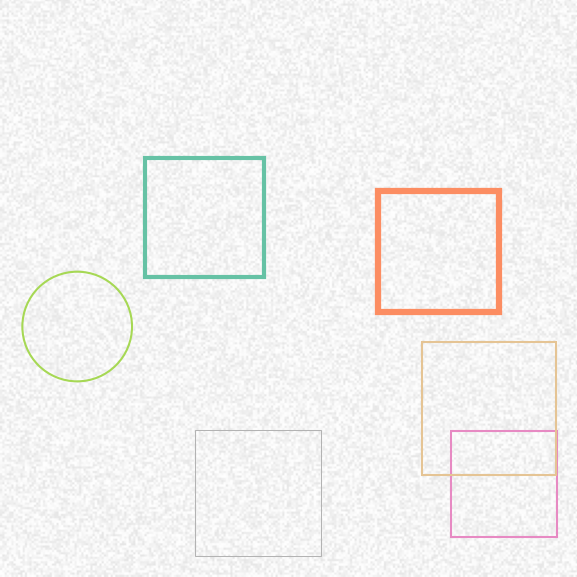[{"shape": "square", "thickness": 2, "radius": 0.52, "center": [0.353, 0.623]}, {"shape": "square", "thickness": 3, "radius": 0.52, "center": [0.759, 0.564]}, {"shape": "square", "thickness": 1, "radius": 0.46, "center": [0.872, 0.161]}, {"shape": "circle", "thickness": 1, "radius": 0.47, "center": [0.134, 0.434]}, {"shape": "square", "thickness": 1, "radius": 0.58, "center": [0.847, 0.292]}, {"shape": "square", "thickness": 0.5, "radius": 0.55, "center": [0.447, 0.146]}]